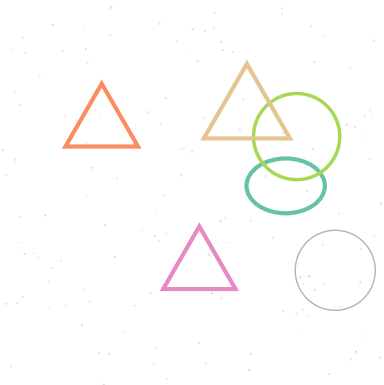[{"shape": "oval", "thickness": 3, "radius": 0.51, "center": [0.742, 0.517]}, {"shape": "triangle", "thickness": 3, "radius": 0.54, "center": [0.264, 0.674]}, {"shape": "triangle", "thickness": 3, "radius": 0.54, "center": [0.518, 0.304]}, {"shape": "circle", "thickness": 2.5, "radius": 0.56, "center": [0.771, 0.645]}, {"shape": "triangle", "thickness": 3, "radius": 0.65, "center": [0.641, 0.705]}, {"shape": "circle", "thickness": 1, "radius": 0.52, "center": [0.871, 0.298]}]